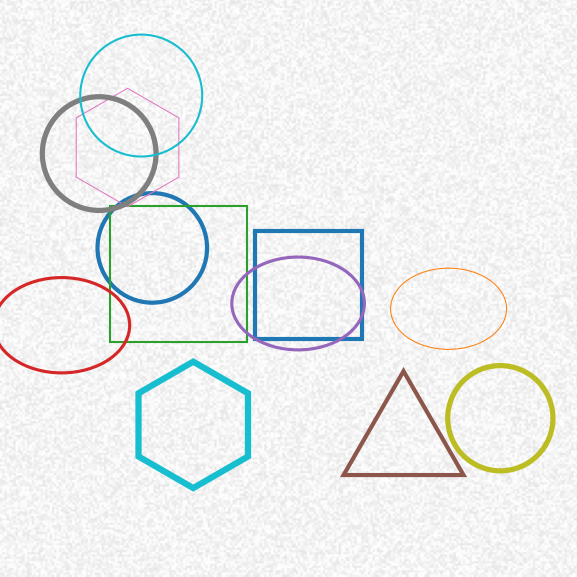[{"shape": "square", "thickness": 2, "radius": 0.47, "center": [0.534, 0.505]}, {"shape": "circle", "thickness": 2, "radius": 0.47, "center": [0.264, 0.57]}, {"shape": "oval", "thickness": 0.5, "radius": 0.5, "center": [0.777, 0.464]}, {"shape": "square", "thickness": 1, "radius": 0.59, "center": [0.309, 0.525]}, {"shape": "oval", "thickness": 1.5, "radius": 0.59, "center": [0.107, 0.436]}, {"shape": "oval", "thickness": 1.5, "radius": 0.57, "center": [0.516, 0.474]}, {"shape": "triangle", "thickness": 2, "radius": 0.6, "center": [0.699, 0.237]}, {"shape": "hexagon", "thickness": 0.5, "radius": 0.51, "center": [0.221, 0.744]}, {"shape": "circle", "thickness": 2.5, "radius": 0.49, "center": [0.172, 0.733]}, {"shape": "circle", "thickness": 2.5, "radius": 0.46, "center": [0.866, 0.275]}, {"shape": "hexagon", "thickness": 3, "radius": 0.55, "center": [0.335, 0.263]}, {"shape": "circle", "thickness": 1, "radius": 0.53, "center": [0.245, 0.834]}]